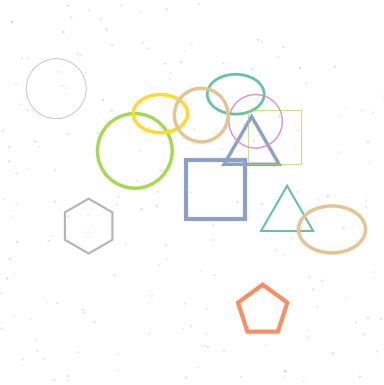[{"shape": "oval", "thickness": 2, "radius": 0.37, "center": [0.612, 0.755]}, {"shape": "triangle", "thickness": 1.5, "radius": 0.39, "center": [0.746, 0.439]}, {"shape": "pentagon", "thickness": 3, "radius": 0.34, "center": [0.682, 0.193]}, {"shape": "triangle", "thickness": 2.5, "radius": 0.41, "center": [0.653, 0.615]}, {"shape": "square", "thickness": 3, "radius": 0.38, "center": [0.56, 0.508]}, {"shape": "circle", "thickness": 1, "radius": 0.35, "center": [0.664, 0.685]}, {"shape": "square", "thickness": 0.5, "radius": 0.35, "center": [0.713, 0.645]}, {"shape": "circle", "thickness": 2.5, "radius": 0.49, "center": [0.35, 0.608]}, {"shape": "oval", "thickness": 2.5, "radius": 0.35, "center": [0.417, 0.705]}, {"shape": "circle", "thickness": 2.5, "radius": 0.35, "center": [0.523, 0.701]}, {"shape": "oval", "thickness": 2.5, "radius": 0.44, "center": [0.862, 0.404]}, {"shape": "circle", "thickness": 0.5, "radius": 0.39, "center": [0.146, 0.77]}, {"shape": "hexagon", "thickness": 1.5, "radius": 0.36, "center": [0.23, 0.413]}]